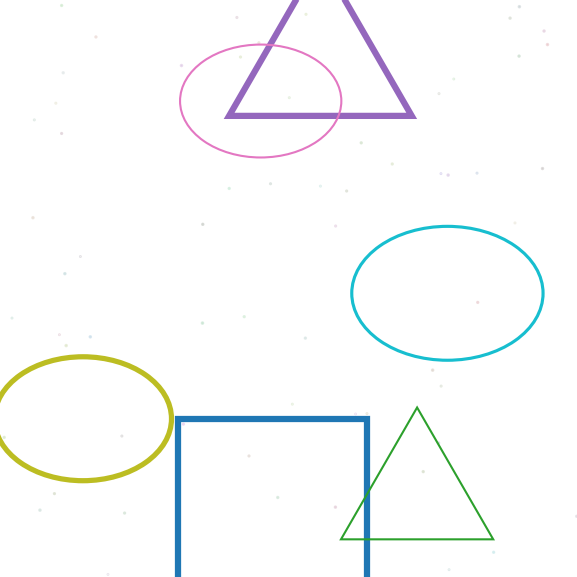[{"shape": "square", "thickness": 3, "radius": 0.82, "center": [0.472, 0.11]}, {"shape": "triangle", "thickness": 1, "radius": 0.76, "center": [0.722, 0.141]}, {"shape": "triangle", "thickness": 3, "radius": 0.91, "center": [0.555, 0.89]}, {"shape": "oval", "thickness": 1, "radius": 0.7, "center": [0.451, 0.824]}, {"shape": "oval", "thickness": 2.5, "radius": 0.77, "center": [0.144, 0.274]}, {"shape": "oval", "thickness": 1.5, "radius": 0.83, "center": [0.775, 0.491]}]